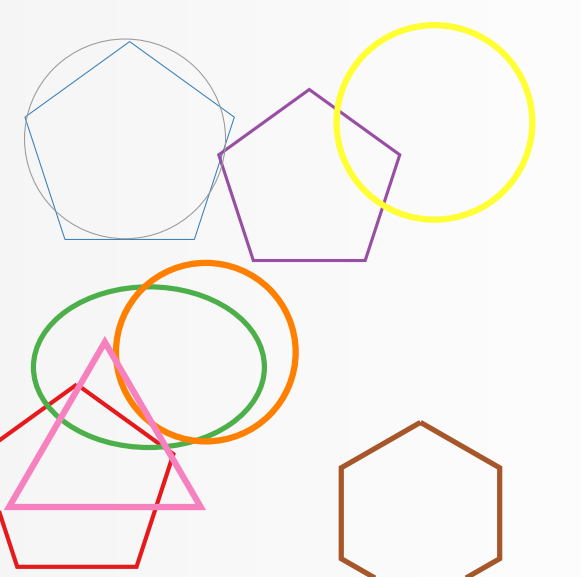[{"shape": "pentagon", "thickness": 2, "radius": 0.87, "center": [0.132, 0.159]}, {"shape": "pentagon", "thickness": 0.5, "radius": 0.95, "center": [0.223, 0.738]}, {"shape": "oval", "thickness": 2.5, "radius": 0.99, "center": [0.256, 0.363]}, {"shape": "pentagon", "thickness": 1.5, "radius": 0.82, "center": [0.532, 0.68]}, {"shape": "circle", "thickness": 3, "radius": 0.77, "center": [0.354, 0.389]}, {"shape": "circle", "thickness": 3, "radius": 0.84, "center": [0.747, 0.787]}, {"shape": "hexagon", "thickness": 2.5, "radius": 0.79, "center": [0.723, 0.11]}, {"shape": "triangle", "thickness": 3, "radius": 0.95, "center": [0.18, 0.216]}, {"shape": "circle", "thickness": 0.5, "radius": 0.86, "center": [0.215, 0.759]}]